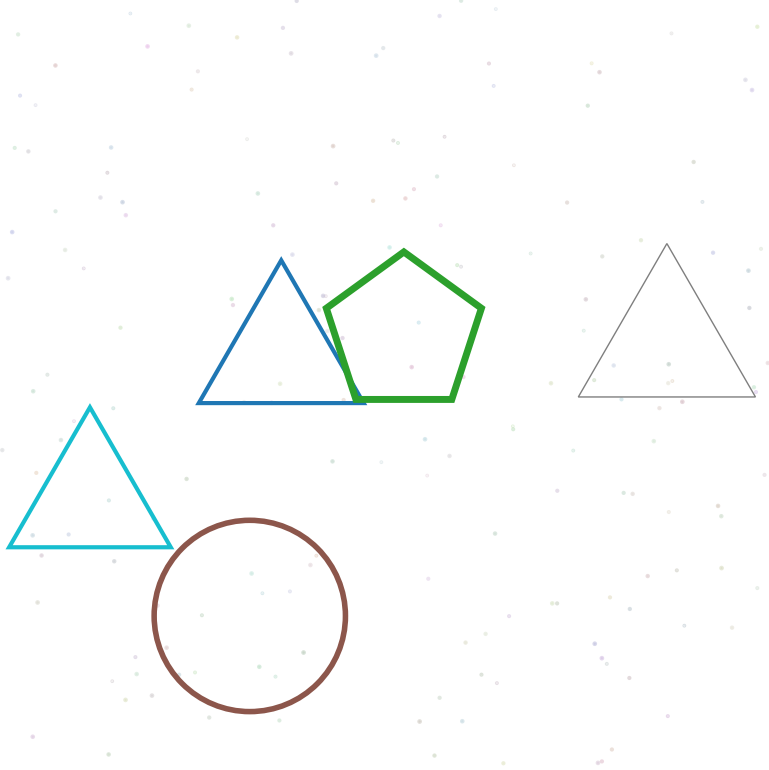[{"shape": "triangle", "thickness": 1.5, "radius": 0.62, "center": [0.365, 0.538]}, {"shape": "pentagon", "thickness": 2.5, "radius": 0.53, "center": [0.525, 0.567]}, {"shape": "circle", "thickness": 2, "radius": 0.62, "center": [0.324, 0.2]}, {"shape": "triangle", "thickness": 0.5, "radius": 0.66, "center": [0.866, 0.551]}, {"shape": "triangle", "thickness": 1.5, "radius": 0.61, "center": [0.117, 0.35]}]